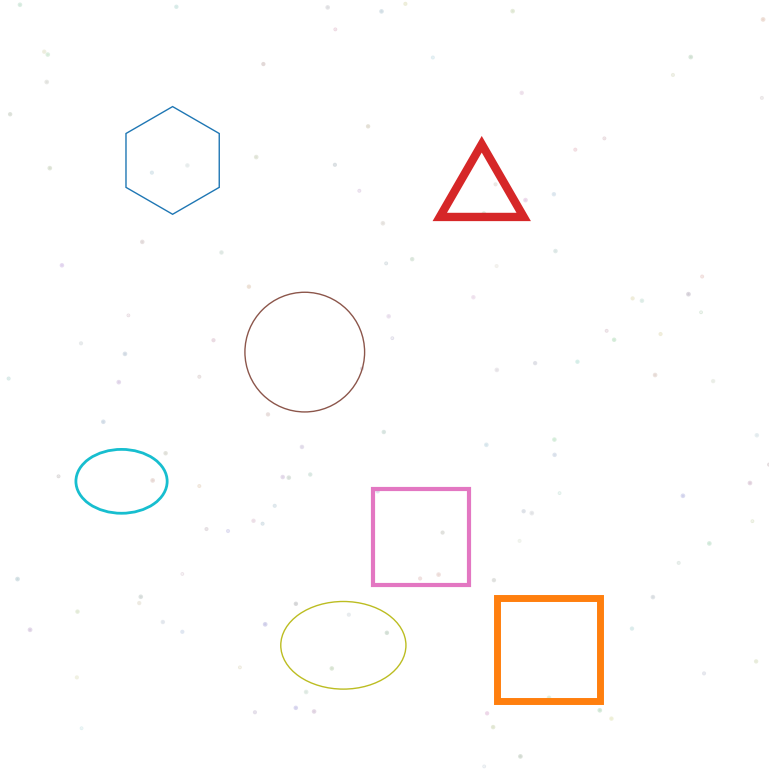[{"shape": "hexagon", "thickness": 0.5, "radius": 0.35, "center": [0.224, 0.792]}, {"shape": "square", "thickness": 2.5, "radius": 0.34, "center": [0.712, 0.157]}, {"shape": "triangle", "thickness": 3, "radius": 0.31, "center": [0.626, 0.75]}, {"shape": "circle", "thickness": 0.5, "radius": 0.39, "center": [0.396, 0.543]}, {"shape": "square", "thickness": 1.5, "radius": 0.31, "center": [0.546, 0.303]}, {"shape": "oval", "thickness": 0.5, "radius": 0.41, "center": [0.446, 0.162]}, {"shape": "oval", "thickness": 1, "radius": 0.3, "center": [0.158, 0.375]}]